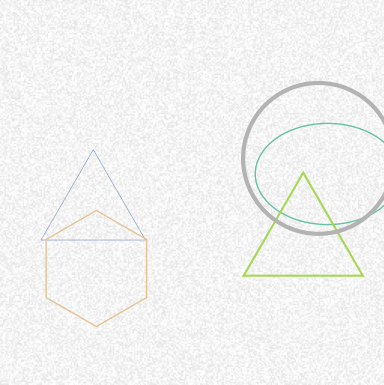[{"shape": "oval", "thickness": 1, "radius": 0.94, "center": [0.851, 0.548]}, {"shape": "triangle", "thickness": 0.5, "radius": 0.78, "center": [0.242, 0.455]}, {"shape": "triangle", "thickness": 1.5, "radius": 0.89, "center": [0.788, 0.373]}, {"shape": "hexagon", "thickness": 1, "radius": 0.75, "center": [0.25, 0.303]}, {"shape": "circle", "thickness": 3, "radius": 0.98, "center": [0.827, 0.589]}]